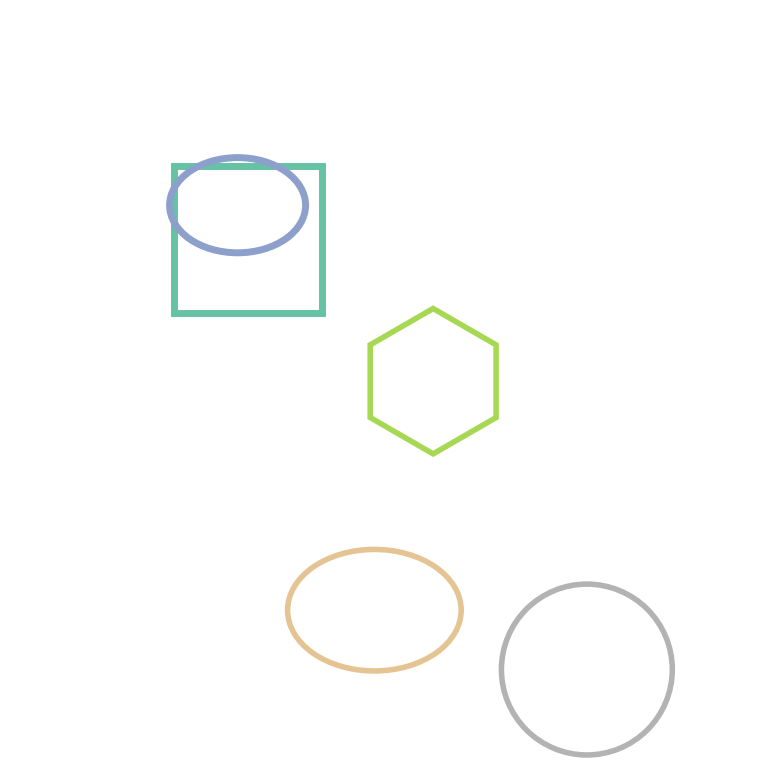[{"shape": "square", "thickness": 2.5, "radius": 0.48, "center": [0.322, 0.689]}, {"shape": "oval", "thickness": 2.5, "radius": 0.44, "center": [0.309, 0.734]}, {"shape": "hexagon", "thickness": 2, "radius": 0.47, "center": [0.563, 0.505]}, {"shape": "oval", "thickness": 2, "radius": 0.56, "center": [0.486, 0.208]}, {"shape": "circle", "thickness": 2, "radius": 0.55, "center": [0.762, 0.13]}]